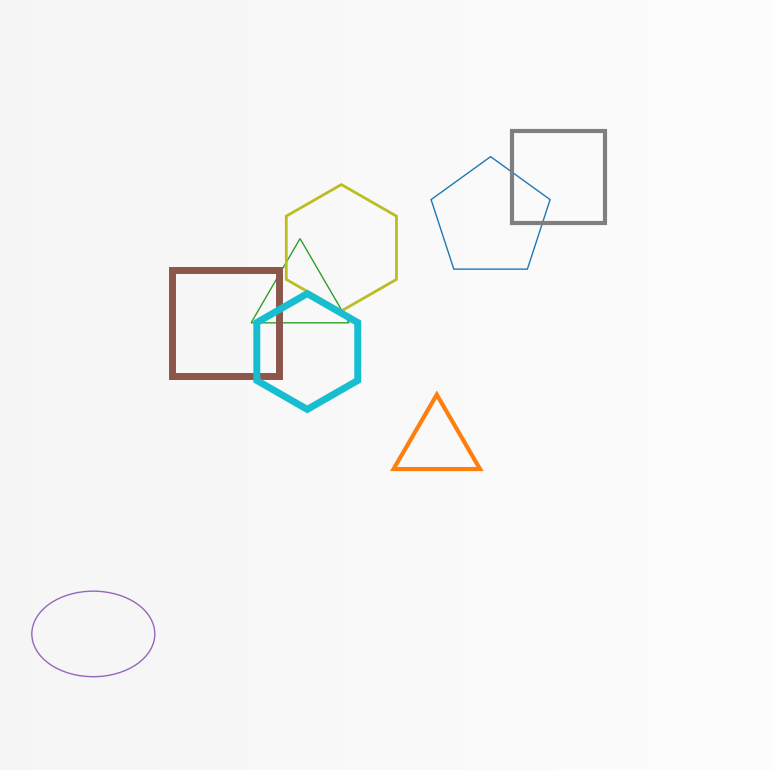[{"shape": "pentagon", "thickness": 0.5, "radius": 0.4, "center": [0.633, 0.716]}, {"shape": "triangle", "thickness": 1.5, "radius": 0.32, "center": [0.564, 0.423]}, {"shape": "triangle", "thickness": 0.5, "radius": 0.36, "center": [0.387, 0.617]}, {"shape": "oval", "thickness": 0.5, "radius": 0.4, "center": [0.12, 0.177]}, {"shape": "square", "thickness": 2.5, "radius": 0.35, "center": [0.291, 0.58]}, {"shape": "square", "thickness": 1.5, "radius": 0.3, "center": [0.721, 0.77]}, {"shape": "hexagon", "thickness": 1, "radius": 0.41, "center": [0.44, 0.678]}, {"shape": "hexagon", "thickness": 2.5, "radius": 0.38, "center": [0.396, 0.544]}]